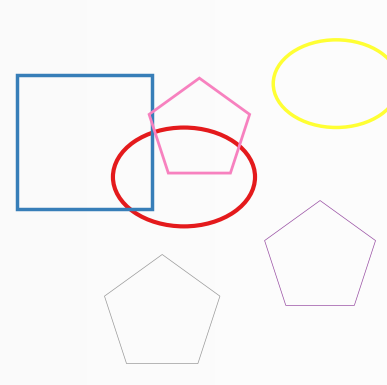[{"shape": "oval", "thickness": 3, "radius": 0.92, "center": [0.475, 0.54]}, {"shape": "square", "thickness": 2.5, "radius": 0.87, "center": [0.217, 0.632]}, {"shape": "pentagon", "thickness": 0.5, "radius": 0.75, "center": [0.826, 0.329]}, {"shape": "oval", "thickness": 2.5, "radius": 0.81, "center": [0.868, 0.783]}, {"shape": "pentagon", "thickness": 2, "radius": 0.68, "center": [0.515, 0.661]}, {"shape": "pentagon", "thickness": 0.5, "radius": 0.78, "center": [0.419, 0.182]}]